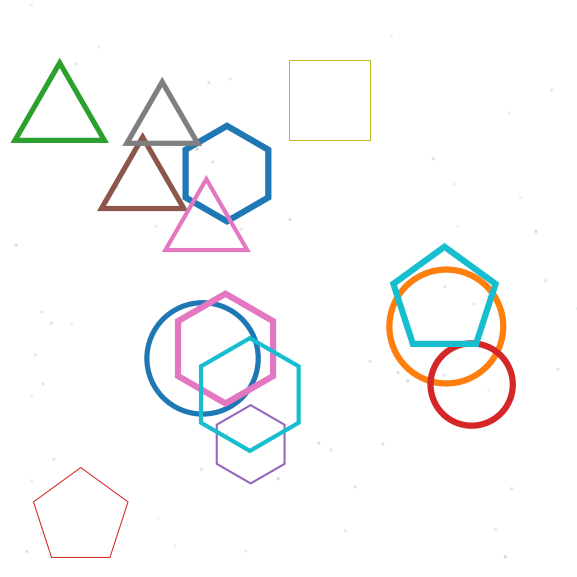[{"shape": "hexagon", "thickness": 3, "radius": 0.41, "center": [0.393, 0.699]}, {"shape": "circle", "thickness": 2.5, "radius": 0.48, "center": [0.351, 0.379]}, {"shape": "circle", "thickness": 3, "radius": 0.49, "center": [0.773, 0.434]}, {"shape": "triangle", "thickness": 2.5, "radius": 0.45, "center": [0.103, 0.801]}, {"shape": "pentagon", "thickness": 0.5, "radius": 0.43, "center": [0.14, 0.103]}, {"shape": "circle", "thickness": 3, "radius": 0.36, "center": [0.817, 0.333]}, {"shape": "hexagon", "thickness": 1, "radius": 0.34, "center": [0.434, 0.23]}, {"shape": "triangle", "thickness": 2.5, "radius": 0.41, "center": [0.247, 0.679]}, {"shape": "hexagon", "thickness": 3, "radius": 0.48, "center": [0.391, 0.396]}, {"shape": "triangle", "thickness": 2, "radius": 0.41, "center": [0.357, 0.607]}, {"shape": "triangle", "thickness": 2.5, "radius": 0.35, "center": [0.281, 0.786]}, {"shape": "square", "thickness": 0.5, "radius": 0.35, "center": [0.571, 0.826]}, {"shape": "hexagon", "thickness": 2, "radius": 0.49, "center": [0.433, 0.316]}, {"shape": "pentagon", "thickness": 3, "radius": 0.47, "center": [0.77, 0.479]}]